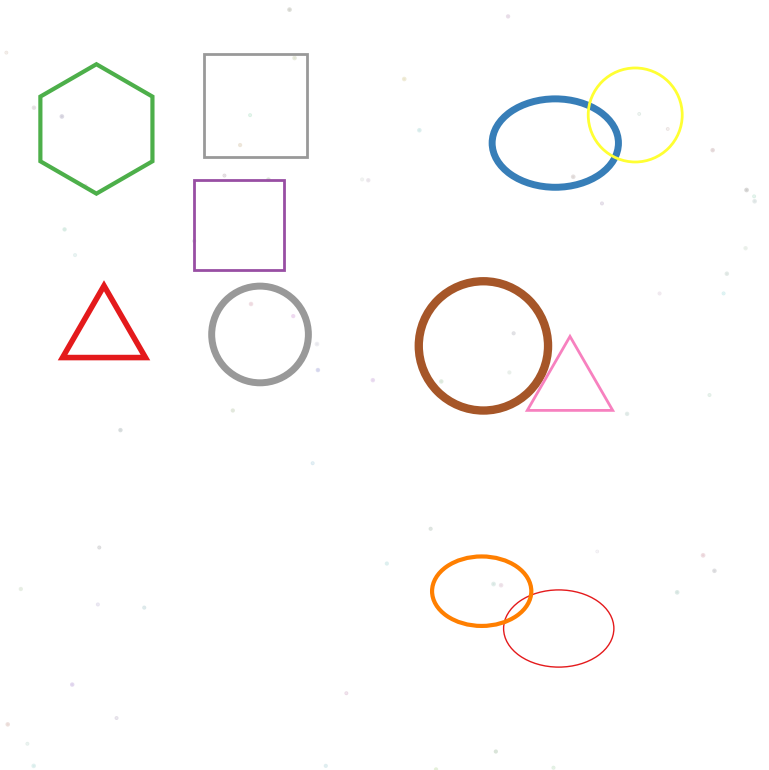[{"shape": "triangle", "thickness": 2, "radius": 0.31, "center": [0.135, 0.567]}, {"shape": "oval", "thickness": 0.5, "radius": 0.36, "center": [0.726, 0.184]}, {"shape": "oval", "thickness": 2.5, "radius": 0.41, "center": [0.721, 0.814]}, {"shape": "hexagon", "thickness": 1.5, "radius": 0.42, "center": [0.125, 0.833]}, {"shape": "square", "thickness": 1, "radius": 0.29, "center": [0.31, 0.708]}, {"shape": "oval", "thickness": 1.5, "radius": 0.32, "center": [0.626, 0.232]}, {"shape": "circle", "thickness": 1, "radius": 0.31, "center": [0.825, 0.851]}, {"shape": "circle", "thickness": 3, "radius": 0.42, "center": [0.628, 0.551]}, {"shape": "triangle", "thickness": 1, "radius": 0.32, "center": [0.74, 0.499]}, {"shape": "square", "thickness": 1, "radius": 0.34, "center": [0.332, 0.863]}, {"shape": "circle", "thickness": 2.5, "radius": 0.31, "center": [0.338, 0.566]}]